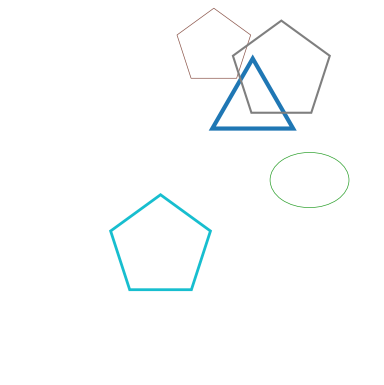[{"shape": "triangle", "thickness": 3, "radius": 0.61, "center": [0.656, 0.727]}, {"shape": "oval", "thickness": 0.5, "radius": 0.51, "center": [0.804, 0.532]}, {"shape": "pentagon", "thickness": 0.5, "radius": 0.5, "center": [0.555, 0.878]}, {"shape": "pentagon", "thickness": 1.5, "radius": 0.66, "center": [0.731, 0.814]}, {"shape": "pentagon", "thickness": 2, "radius": 0.68, "center": [0.417, 0.358]}]